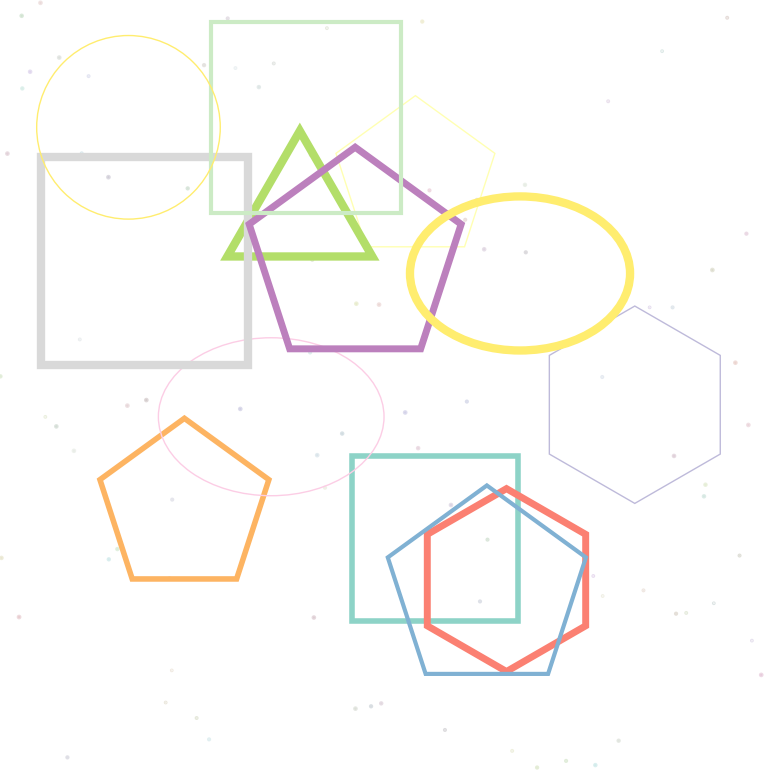[{"shape": "square", "thickness": 2, "radius": 0.54, "center": [0.565, 0.3]}, {"shape": "pentagon", "thickness": 0.5, "radius": 0.54, "center": [0.54, 0.767]}, {"shape": "hexagon", "thickness": 0.5, "radius": 0.64, "center": [0.824, 0.474]}, {"shape": "hexagon", "thickness": 2.5, "radius": 0.59, "center": [0.658, 0.247]}, {"shape": "pentagon", "thickness": 1.5, "radius": 0.68, "center": [0.632, 0.234]}, {"shape": "pentagon", "thickness": 2, "radius": 0.58, "center": [0.239, 0.341]}, {"shape": "triangle", "thickness": 3, "radius": 0.54, "center": [0.389, 0.721]}, {"shape": "oval", "thickness": 0.5, "radius": 0.73, "center": [0.352, 0.459]}, {"shape": "square", "thickness": 3, "radius": 0.67, "center": [0.188, 0.661]}, {"shape": "pentagon", "thickness": 2.5, "radius": 0.72, "center": [0.461, 0.664]}, {"shape": "square", "thickness": 1.5, "radius": 0.62, "center": [0.397, 0.848]}, {"shape": "circle", "thickness": 0.5, "radius": 0.6, "center": [0.167, 0.835]}, {"shape": "oval", "thickness": 3, "radius": 0.71, "center": [0.675, 0.645]}]